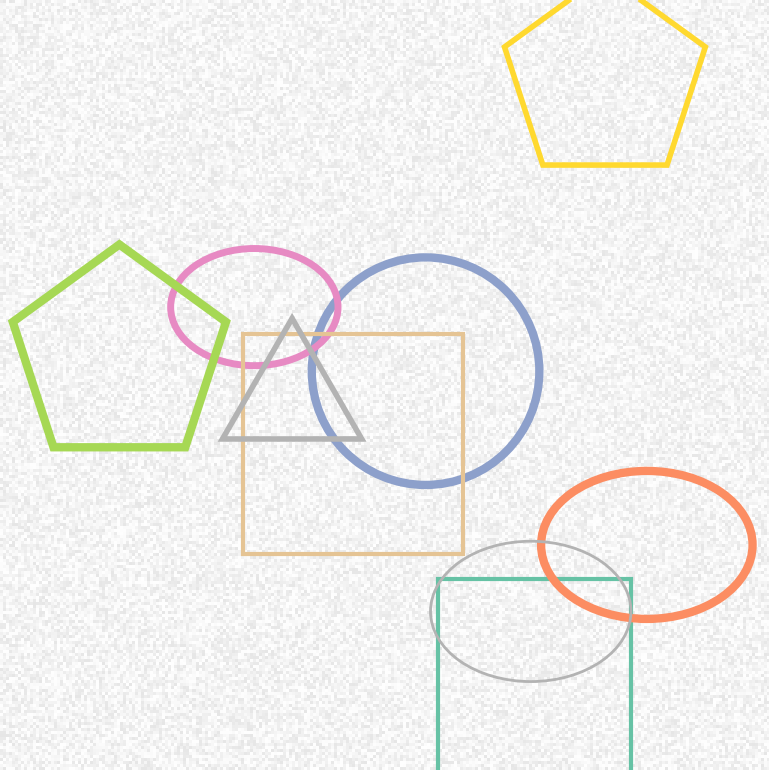[{"shape": "square", "thickness": 1.5, "radius": 0.63, "center": [0.694, 0.123]}, {"shape": "oval", "thickness": 3, "radius": 0.69, "center": [0.84, 0.292]}, {"shape": "circle", "thickness": 3, "radius": 0.74, "center": [0.553, 0.518]}, {"shape": "oval", "thickness": 2.5, "radius": 0.54, "center": [0.33, 0.601]}, {"shape": "pentagon", "thickness": 3, "radius": 0.73, "center": [0.155, 0.537]}, {"shape": "pentagon", "thickness": 2, "radius": 0.69, "center": [0.786, 0.897]}, {"shape": "square", "thickness": 1.5, "radius": 0.72, "center": [0.458, 0.423]}, {"shape": "triangle", "thickness": 2, "radius": 0.52, "center": [0.379, 0.482]}, {"shape": "oval", "thickness": 1, "radius": 0.65, "center": [0.689, 0.206]}]